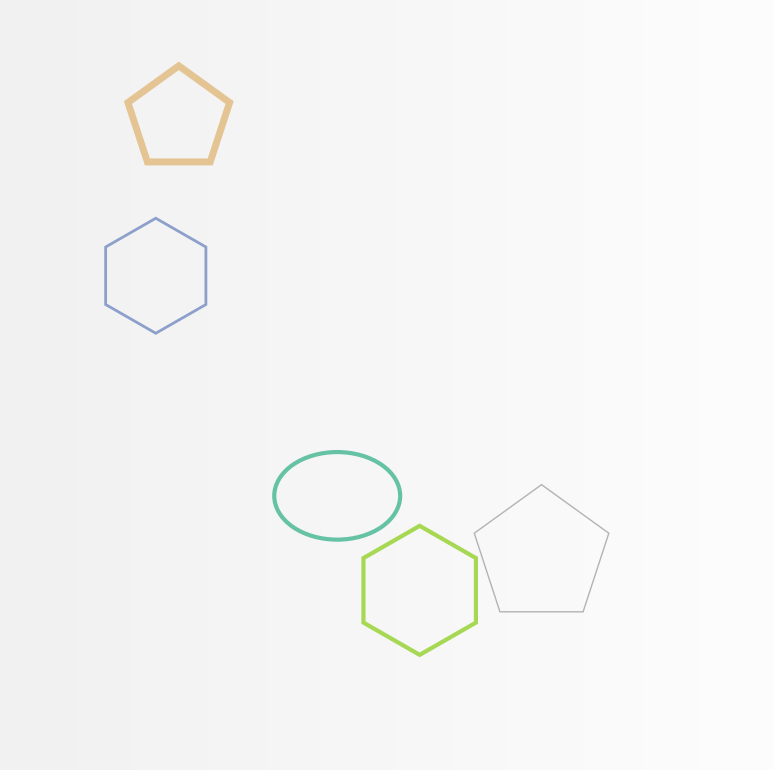[{"shape": "oval", "thickness": 1.5, "radius": 0.41, "center": [0.435, 0.356]}, {"shape": "hexagon", "thickness": 1, "radius": 0.37, "center": [0.201, 0.642]}, {"shape": "hexagon", "thickness": 1.5, "radius": 0.42, "center": [0.542, 0.233]}, {"shape": "pentagon", "thickness": 2.5, "radius": 0.34, "center": [0.231, 0.846]}, {"shape": "pentagon", "thickness": 0.5, "radius": 0.46, "center": [0.699, 0.279]}]